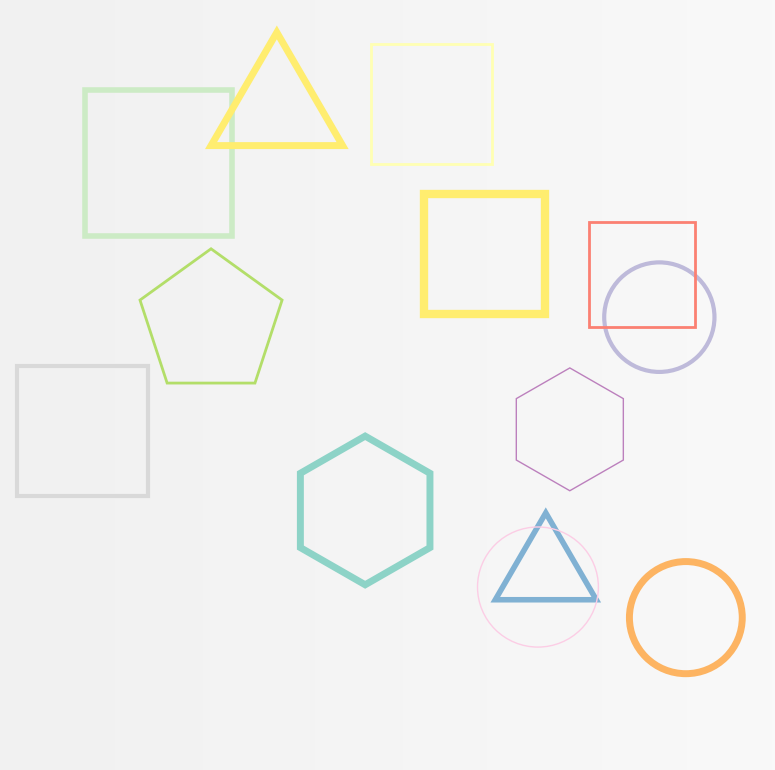[{"shape": "hexagon", "thickness": 2.5, "radius": 0.48, "center": [0.471, 0.337]}, {"shape": "square", "thickness": 1, "radius": 0.39, "center": [0.557, 0.865]}, {"shape": "circle", "thickness": 1.5, "radius": 0.36, "center": [0.851, 0.588]}, {"shape": "square", "thickness": 1, "radius": 0.34, "center": [0.829, 0.643]}, {"shape": "triangle", "thickness": 2, "radius": 0.38, "center": [0.704, 0.259]}, {"shape": "circle", "thickness": 2.5, "radius": 0.36, "center": [0.885, 0.198]}, {"shape": "pentagon", "thickness": 1, "radius": 0.48, "center": [0.272, 0.58]}, {"shape": "circle", "thickness": 0.5, "radius": 0.39, "center": [0.694, 0.238]}, {"shape": "square", "thickness": 1.5, "radius": 0.42, "center": [0.106, 0.44]}, {"shape": "hexagon", "thickness": 0.5, "radius": 0.4, "center": [0.735, 0.442]}, {"shape": "square", "thickness": 2, "radius": 0.47, "center": [0.205, 0.788]}, {"shape": "square", "thickness": 3, "radius": 0.39, "center": [0.625, 0.67]}, {"shape": "triangle", "thickness": 2.5, "radius": 0.49, "center": [0.357, 0.86]}]